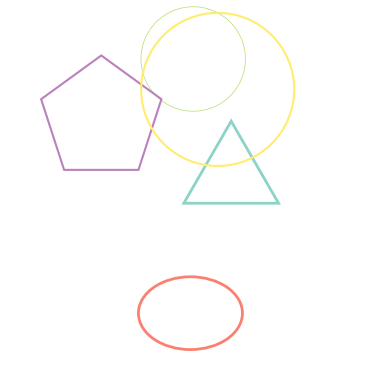[{"shape": "triangle", "thickness": 2, "radius": 0.71, "center": [0.6, 0.543]}, {"shape": "oval", "thickness": 2, "radius": 0.68, "center": [0.495, 0.187]}, {"shape": "circle", "thickness": 0.5, "radius": 0.68, "center": [0.502, 0.847]}, {"shape": "pentagon", "thickness": 1.5, "radius": 0.82, "center": [0.263, 0.692]}, {"shape": "circle", "thickness": 1.5, "radius": 0.99, "center": [0.565, 0.768]}]